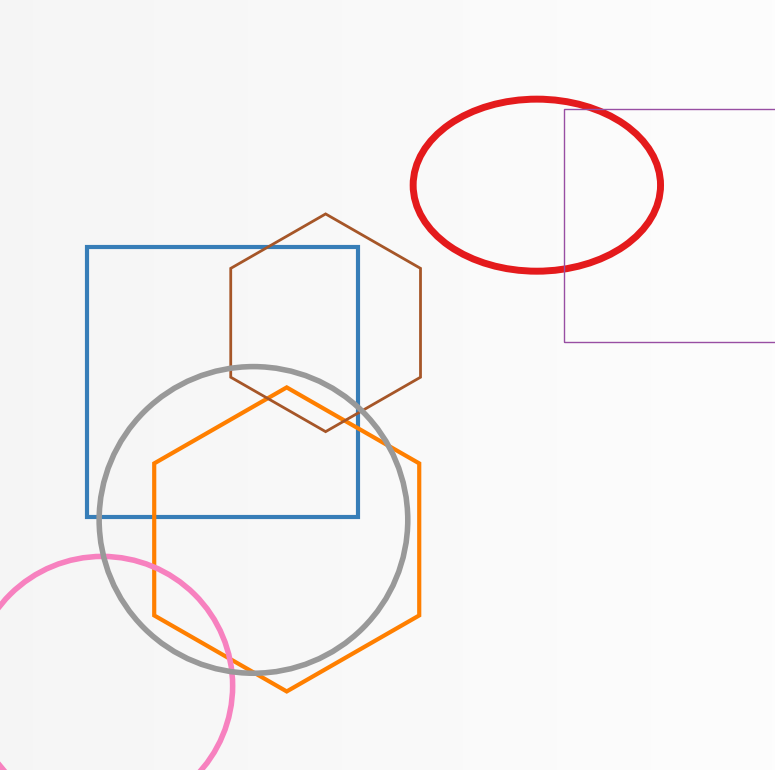[{"shape": "oval", "thickness": 2.5, "radius": 0.8, "center": [0.693, 0.76]}, {"shape": "square", "thickness": 1.5, "radius": 0.88, "center": [0.287, 0.504]}, {"shape": "square", "thickness": 0.5, "radius": 0.76, "center": [0.879, 0.707]}, {"shape": "hexagon", "thickness": 1.5, "radius": 0.99, "center": [0.37, 0.299]}, {"shape": "hexagon", "thickness": 1, "radius": 0.71, "center": [0.42, 0.581]}, {"shape": "circle", "thickness": 2, "radius": 0.84, "center": [0.132, 0.109]}, {"shape": "circle", "thickness": 2, "radius": 1.0, "center": [0.327, 0.325]}]